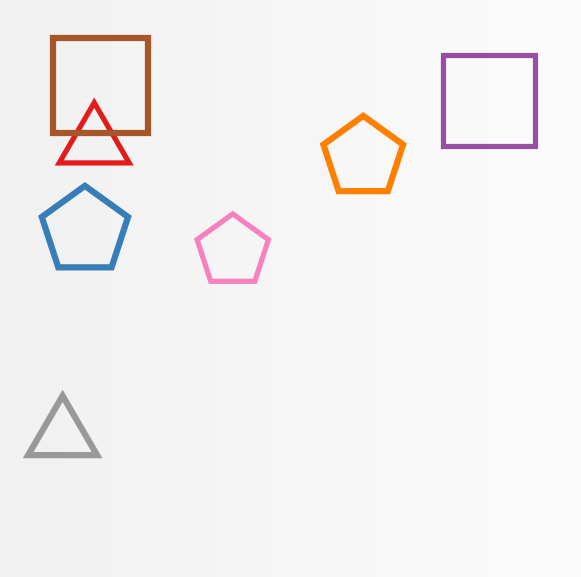[{"shape": "triangle", "thickness": 2.5, "radius": 0.35, "center": [0.162, 0.752]}, {"shape": "pentagon", "thickness": 3, "radius": 0.39, "center": [0.146, 0.599]}, {"shape": "square", "thickness": 2.5, "radius": 0.39, "center": [0.842, 0.824]}, {"shape": "pentagon", "thickness": 3, "radius": 0.36, "center": [0.625, 0.726]}, {"shape": "square", "thickness": 3, "radius": 0.41, "center": [0.173, 0.851]}, {"shape": "pentagon", "thickness": 2.5, "radius": 0.32, "center": [0.4, 0.564]}, {"shape": "triangle", "thickness": 3, "radius": 0.34, "center": [0.108, 0.245]}]